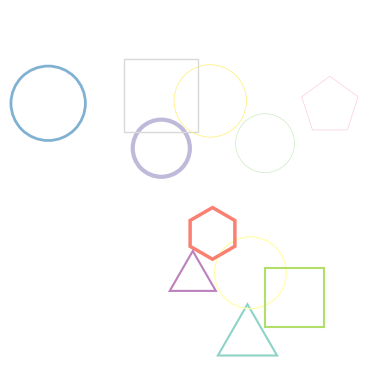[{"shape": "triangle", "thickness": 1.5, "radius": 0.44, "center": [0.643, 0.121]}, {"shape": "circle", "thickness": 1, "radius": 0.47, "center": [0.65, 0.292]}, {"shape": "circle", "thickness": 3, "radius": 0.37, "center": [0.419, 0.615]}, {"shape": "hexagon", "thickness": 2.5, "radius": 0.34, "center": [0.552, 0.394]}, {"shape": "circle", "thickness": 2, "radius": 0.48, "center": [0.125, 0.732]}, {"shape": "square", "thickness": 1.5, "radius": 0.38, "center": [0.765, 0.227]}, {"shape": "pentagon", "thickness": 0.5, "radius": 0.39, "center": [0.857, 0.725]}, {"shape": "square", "thickness": 1, "radius": 0.48, "center": [0.418, 0.751]}, {"shape": "triangle", "thickness": 1.5, "radius": 0.35, "center": [0.501, 0.279]}, {"shape": "circle", "thickness": 0.5, "radius": 0.38, "center": [0.688, 0.628]}, {"shape": "circle", "thickness": 0.5, "radius": 0.47, "center": [0.546, 0.738]}]